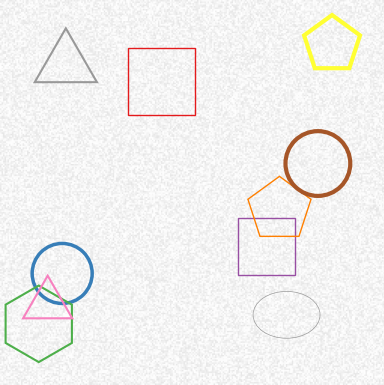[{"shape": "square", "thickness": 1, "radius": 0.44, "center": [0.419, 0.788]}, {"shape": "circle", "thickness": 2.5, "radius": 0.39, "center": [0.161, 0.29]}, {"shape": "hexagon", "thickness": 1.5, "radius": 0.5, "center": [0.101, 0.159]}, {"shape": "square", "thickness": 1, "radius": 0.37, "center": [0.692, 0.359]}, {"shape": "pentagon", "thickness": 1, "radius": 0.43, "center": [0.726, 0.456]}, {"shape": "pentagon", "thickness": 3, "radius": 0.38, "center": [0.863, 0.885]}, {"shape": "circle", "thickness": 3, "radius": 0.42, "center": [0.826, 0.575]}, {"shape": "triangle", "thickness": 1.5, "radius": 0.37, "center": [0.124, 0.21]}, {"shape": "triangle", "thickness": 1.5, "radius": 0.47, "center": [0.171, 0.833]}, {"shape": "oval", "thickness": 0.5, "radius": 0.43, "center": [0.744, 0.182]}]